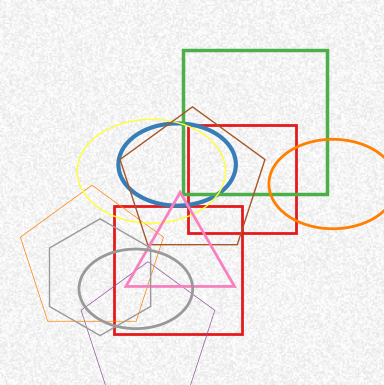[{"shape": "square", "thickness": 2, "radius": 0.83, "center": [0.463, 0.299]}, {"shape": "square", "thickness": 2, "radius": 0.7, "center": [0.629, 0.534]}, {"shape": "oval", "thickness": 3, "radius": 0.76, "center": [0.46, 0.573]}, {"shape": "square", "thickness": 2.5, "radius": 0.93, "center": [0.662, 0.683]}, {"shape": "pentagon", "thickness": 0.5, "radius": 0.91, "center": [0.384, 0.138]}, {"shape": "oval", "thickness": 2, "radius": 0.83, "center": [0.864, 0.522]}, {"shape": "pentagon", "thickness": 0.5, "radius": 0.98, "center": [0.239, 0.324]}, {"shape": "oval", "thickness": 1, "radius": 0.96, "center": [0.393, 0.555]}, {"shape": "pentagon", "thickness": 1, "radius": 0.99, "center": [0.5, 0.525]}, {"shape": "triangle", "thickness": 2, "radius": 0.81, "center": [0.468, 0.337]}, {"shape": "oval", "thickness": 2, "radius": 0.74, "center": [0.353, 0.25]}, {"shape": "hexagon", "thickness": 1, "radius": 0.76, "center": [0.26, 0.28]}]